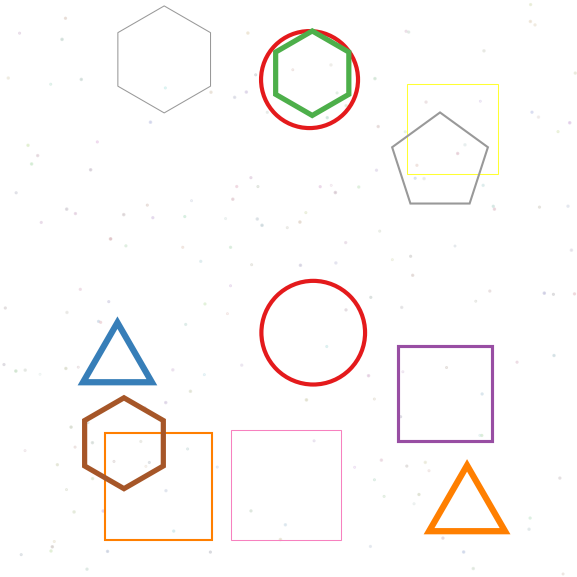[{"shape": "circle", "thickness": 2, "radius": 0.42, "center": [0.536, 0.861]}, {"shape": "circle", "thickness": 2, "radius": 0.45, "center": [0.542, 0.423]}, {"shape": "triangle", "thickness": 3, "radius": 0.34, "center": [0.203, 0.372]}, {"shape": "hexagon", "thickness": 2.5, "radius": 0.37, "center": [0.541, 0.872]}, {"shape": "square", "thickness": 1.5, "radius": 0.41, "center": [0.771, 0.317]}, {"shape": "square", "thickness": 1, "radius": 0.46, "center": [0.274, 0.157]}, {"shape": "triangle", "thickness": 3, "radius": 0.38, "center": [0.809, 0.117]}, {"shape": "square", "thickness": 0.5, "radius": 0.39, "center": [0.784, 0.776]}, {"shape": "hexagon", "thickness": 2.5, "radius": 0.39, "center": [0.215, 0.232]}, {"shape": "square", "thickness": 0.5, "radius": 0.48, "center": [0.496, 0.16]}, {"shape": "pentagon", "thickness": 1, "radius": 0.44, "center": [0.762, 0.717]}, {"shape": "hexagon", "thickness": 0.5, "radius": 0.46, "center": [0.284, 0.896]}]